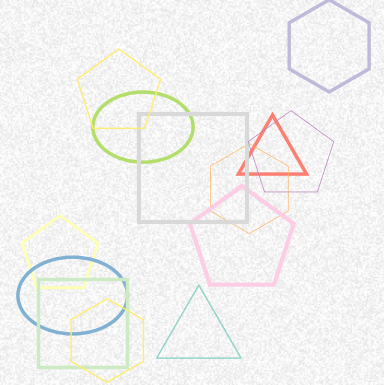[{"shape": "triangle", "thickness": 1, "radius": 0.63, "center": [0.517, 0.133]}, {"shape": "pentagon", "thickness": 2, "radius": 0.52, "center": [0.156, 0.336]}, {"shape": "hexagon", "thickness": 2.5, "radius": 0.6, "center": [0.855, 0.881]}, {"shape": "triangle", "thickness": 2.5, "radius": 0.51, "center": [0.708, 0.599]}, {"shape": "oval", "thickness": 2.5, "radius": 0.71, "center": [0.189, 0.232]}, {"shape": "hexagon", "thickness": 0.5, "radius": 0.58, "center": [0.648, 0.51]}, {"shape": "oval", "thickness": 2.5, "radius": 0.65, "center": [0.371, 0.67]}, {"shape": "pentagon", "thickness": 3, "radius": 0.71, "center": [0.628, 0.375]}, {"shape": "square", "thickness": 3, "radius": 0.7, "center": [0.501, 0.563]}, {"shape": "pentagon", "thickness": 0.5, "radius": 0.58, "center": [0.756, 0.596]}, {"shape": "square", "thickness": 2.5, "radius": 0.58, "center": [0.214, 0.161]}, {"shape": "hexagon", "thickness": 1, "radius": 0.54, "center": [0.279, 0.116]}, {"shape": "pentagon", "thickness": 1, "radius": 0.57, "center": [0.309, 0.759]}]